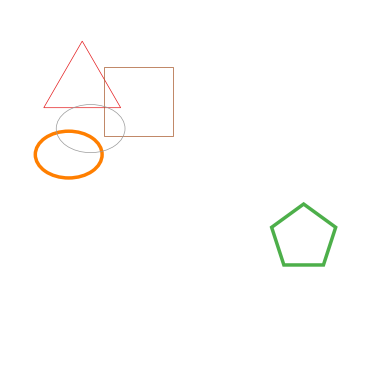[{"shape": "triangle", "thickness": 0.5, "radius": 0.58, "center": [0.214, 0.778]}, {"shape": "pentagon", "thickness": 2.5, "radius": 0.44, "center": [0.789, 0.383]}, {"shape": "oval", "thickness": 2.5, "radius": 0.43, "center": [0.178, 0.598]}, {"shape": "square", "thickness": 0.5, "radius": 0.45, "center": [0.36, 0.737]}, {"shape": "oval", "thickness": 0.5, "radius": 0.45, "center": [0.235, 0.666]}]